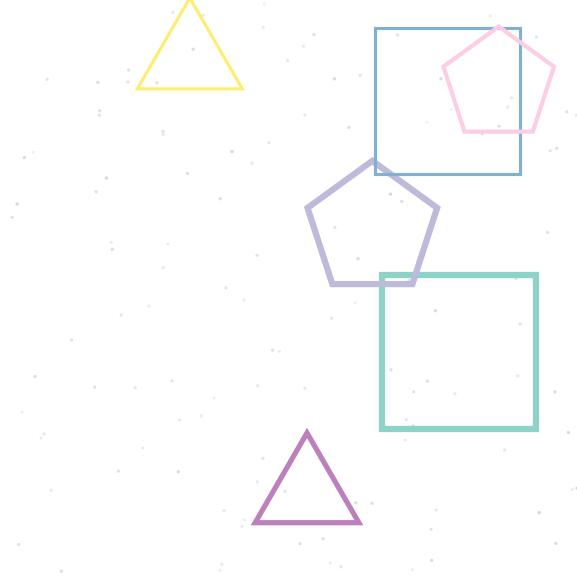[{"shape": "square", "thickness": 3, "radius": 0.67, "center": [0.794, 0.389]}, {"shape": "pentagon", "thickness": 3, "radius": 0.59, "center": [0.645, 0.603]}, {"shape": "square", "thickness": 1.5, "radius": 0.63, "center": [0.776, 0.824]}, {"shape": "pentagon", "thickness": 2, "radius": 0.5, "center": [0.864, 0.853]}, {"shape": "triangle", "thickness": 2.5, "radius": 0.52, "center": [0.532, 0.146]}, {"shape": "triangle", "thickness": 1.5, "radius": 0.53, "center": [0.329, 0.898]}]